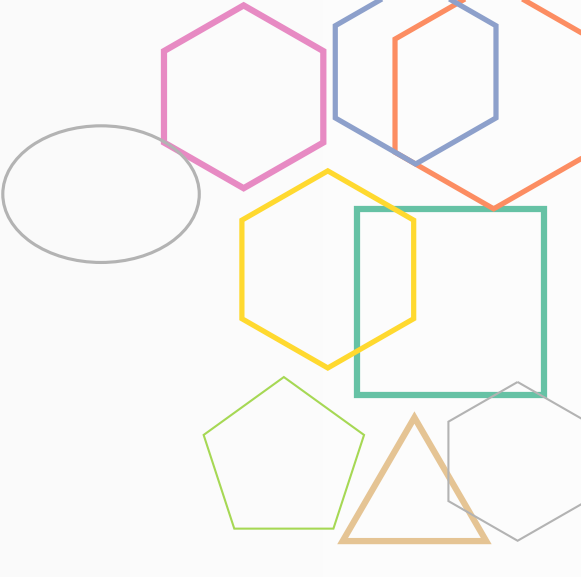[{"shape": "square", "thickness": 3, "radius": 0.81, "center": [0.775, 0.476]}, {"shape": "hexagon", "thickness": 2.5, "radius": 0.98, "center": [0.849, 0.833]}, {"shape": "hexagon", "thickness": 2.5, "radius": 0.8, "center": [0.715, 0.875]}, {"shape": "hexagon", "thickness": 3, "radius": 0.79, "center": [0.419, 0.832]}, {"shape": "pentagon", "thickness": 1, "radius": 0.73, "center": [0.488, 0.201]}, {"shape": "hexagon", "thickness": 2.5, "radius": 0.85, "center": [0.564, 0.533]}, {"shape": "triangle", "thickness": 3, "radius": 0.71, "center": [0.713, 0.134]}, {"shape": "oval", "thickness": 1.5, "radius": 0.85, "center": [0.174, 0.663]}, {"shape": "hexagon", "thickness": 1, "radius": 0.69, "center": [0.891, 0.2]}]